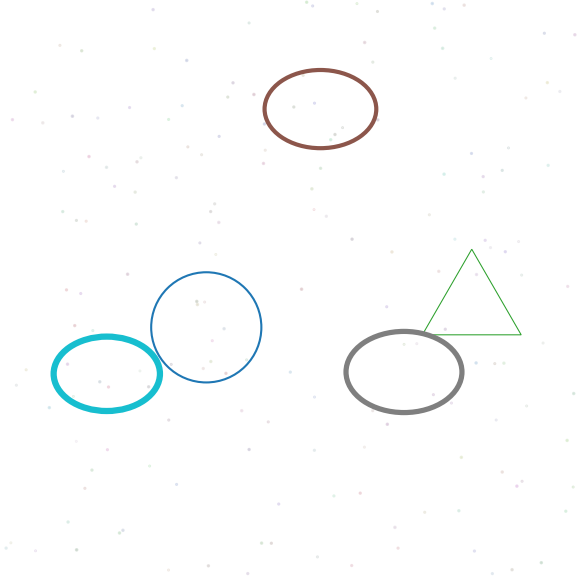[{"shape": "circle", "thickness": 1, "radius": 0.48, "center": [0.357, 0.432]}, {"shape": "triangle", "thickness": 0.5, "radius": 0.49, "center": [0.817, 0.469]}, {"shape": "oval", "thickness": 2, "radius": 0.48, "center": [0.555, 0.81]}, {"shape": "oval", "thickness": 2.5, "radius": 0.5, "center": [0.7, 0.355]}, {"shape": "oval", "thickness": 3, "radius": 0.46, "center": [0.185, 0.352]}]